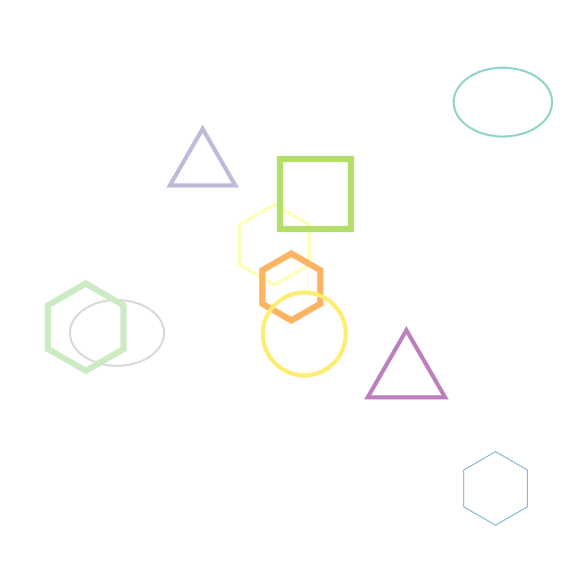[{"shape": "oval", "thickness": 1, "radius": 0.43, "center": [0.871, 0.822]}, {"shape": "hexagon", "thickness": 1.5, "radius": 0.35, "center": [0.475, 0.575]}, {"shape": "triangle", "thickness": 2, "radius": 0.33, "center": [0.351, 0.711]}, {"shape": "hexagon", "thickness": 0.5, "radius": 0.32, "center": [0.858, 0.153]}, {"shape": "hexagon", "thickness": 3, "radius": 0.29, "center": [0.504, 0.502]}, {"shape": "square", "thickness": 3, "radius": 0.31, "center": [0.547, 0.663]}, {"shape": "oval", "thickness": 1, "radius": 0.41, "center": [0.203, 0.423]}, {"shape": "triangle", "thickness": 2, "radius": 0.39, "center": [0.704, 0.35]}, {"shape": "hexagon", "thickness": 3, "radius": 0.38, "center": [0.148, 0.433]}, {"shape": "circle", "thickness": 2, "radius": 0.36, "center": [0.527, 0.421]}]